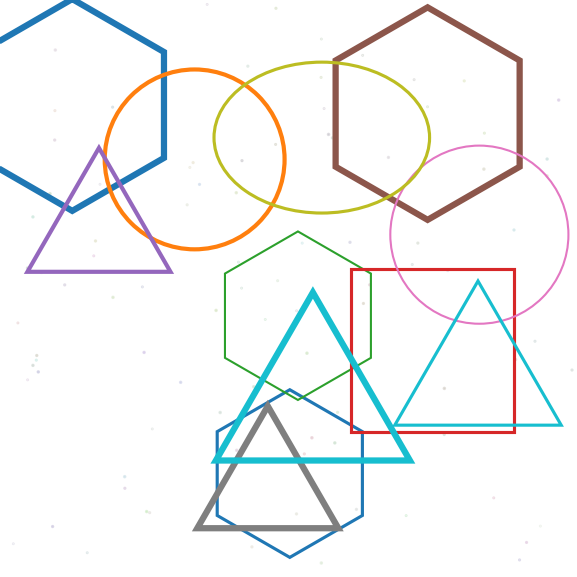[{"shape": "hexagon", "thickness": 3, "radius": 0.92, "center": [0.125, 0.817]}, {"shape": "hexagon", "thickness": 1.5, "radius": 0.73, "center": [0.502, 0.179]}, {"shape": "circle", "thickness": 2, "radius": 0.78, "center": [0.337, 0.723]}, {"shape": "hexagon", "thickness": 1, "radius": 0.73, "center": [0.516, 0.452]}, {"shape": "square", "thickness": 1.5, "radius": 0.71, "center": [0.749, 0.393]}, {"shape": "triangle", "thickness": 2, "radius": 0.72, "center": [0.171, 0.6]}, {"shape": "hexagon", "thickness": 3, "radius": 0.92, "center": [0.74, 0.802]}, {"shape": "circle", "thickness": 1, "radius": 0.77, "center": [0.83, 0.593]}, {"shape": "triangle", "thickness": 3, "radius": 0.7, "center": [0.464, 0.155]}, {"shape": "oval", "thickness": 1.5, "radius": 0.93, "center": [0.557, 0.761]}, {"shape": "triangle", "thickness": 3, "radius": 0.97, "center": [0.542, 0.299]}, {"shape": "triangle", "thickness": 1.5, "radius": 0.83, "center": [0.828, 0.346]}]